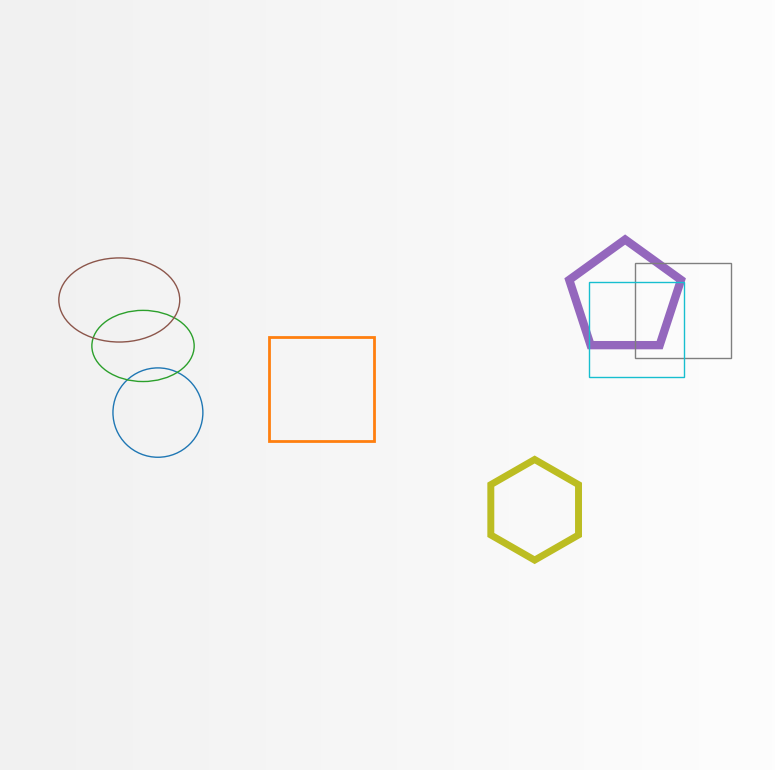[{"shape": "circle", "thickness": 0.5, "radius": 0.29, "center": [0.204, 0.464]}, {"shape": "square", "thickness": 1, "radius": 0.34, "center": [0.415, 0.495]}, {"shape": "oval", "thickness": 0.5, "radius": 0.33, "center": [0.185, 0.551]}, {"shape": "pentagon", "thickness": 3, "radius": 0.38, "center": [0.807, 0.613]}, {"shape": "oval", "thickness": 0.5, "radius": 0.39, "center": [0.154, 0.61]}, {"shape": "square", "thickness": 0.5, "radius": 0.31, "center": [0.881, 0.596]}, {"shape": "hexagon", "thickness": 2.5, "radius": 0.33, "center": [0.69, 0.338]}, {"shape": "square", "thickness": 0.5, "radius": 0.31, "center": [0.821, 0.572]}]